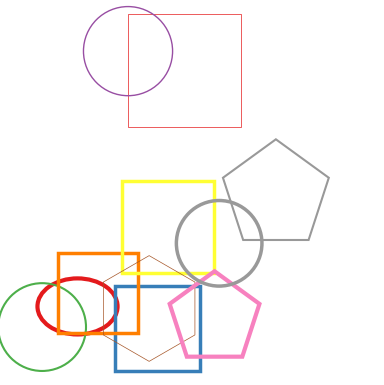[{"shape": "square", "thickness": 0.5, "radius": 0.74, "center": [0.48, 0.816]}, {"shape": "oval", "thickness": 3, "radius": 0.52, "center": [0.201, 0.204]}, {"shape": "square", "thickness": 2.5, "radius": 0.55, "center": [0.41, 0.146]}, {"shape": "circle", "thickness": 1.5, "radius": 0.57, "center": [0.109, 0.15]}, {"shape": "circle", "thickness": 1, "radius": 0.58, "center": [0.333, 0.867]}, {"shape": "square", "thickness": 2.5, "radius": 0.52, "center": [0.255, 0.238]}, {"shape": "square", "thickness": 2.5, "radius": 0.6, "center": [0.437, 0.411]}, {"shape": "hexagon", "thickness": 0.5, "radius": 0.69, "center": [0.387, 0.199]}, {"shape": "pentagon", "thickness": 3, "radius": 0.61, "center": [0.557, 0.173]}, {"shape": "pentagon", "thickness": 1.5, "radius": 0.72, "center": [0.717, 0.494]}, {"shape": "circle", "thickness": 2.5, "radius": 0.56, "center": [0.569, 0.368]}]